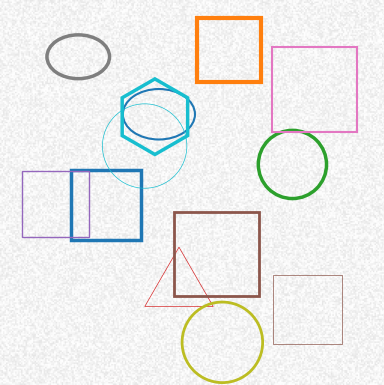[{"shape": "square", "thickness": 2.5, "radius": 0.45, "center": [0.275, 0.467]}, {"shape": "oval", "thickness": 1.5, "radius": 0.47, "center": [0.413, 0.703]}, {"shape": "square", "thickness": 3, "radius": 0.42, "center": [0.595, 0.87]}, {"shape": "circle", "thickness": 2.5, "radius": 0.44, "center": [0.76, 0.573]}, {"shape": "triangle", "thickness": 0.5, "radius": 0.51, "center": [0.465, 0.255]}, {"shape": "square", "thickness": 1, "radius": 0.43, "center": [0.144, 0.47]}, {"shape": "square", "thickness": 2, "radius": 0.55, "center": [0.562, 0.34]}, {"shape": "square", "thickness": 0.5, "radius": 0.45, "center": [0.798, 0.196]}, {"shape": "square", "thickness": 1.5, "radius": 0.55, "center": [0.817, 0.768]}, {"shape": "oval", "thickness": 2.5, "radius": 0.41, "center": [0.203, 0.853]}, {"shape": "circle", "thickness": 2, "radius": 0.52, "center": [0.578, 0.111]}, {"shape": "hexagon", "thickness": 2.5, "radius": 0.49, "center": [0.402, 0.697]}, {"shape": "circle", "thickness": 0.5, "radius": 0.55, "center": [0.376, 0.621]}]